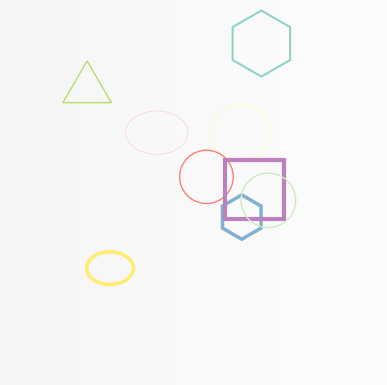[{"shape": "hexagon", "thickness": 1.5, "radius": 0.43, "center": [0.674, 0.887]}, {"shape": "circle", "thickness": 0.5, "radius": 0.37, "center": [0.622, 0.655]}, {"shape": "circle", "thickness": 1, "radius": 0.35, "center": [0.533, 0.541]}, {"shape": "hexagon", "thickness": 2.5, "radius": 0.29, "center": [0.624, 0.436]}, {"shape": "triangle", "thickness": 1, "radius": 0.36, "center": [0.225, 0.77]}, {"shape": "oval", "thickness": 0.5, "radius": 0.4, "center": [0.405, 0.655]}, {"shape": "square", "thickness": 3, "radius": 0.38, "center": [0.657, 0.509]}, {"shape": "circle", "thickness": 1, "radius": 0.35, "center": [0.692, 0.48]}, {"shape": "oval", "thickness": 2.5, "radius": 0.3, "center": [0.284, 0.304]}]